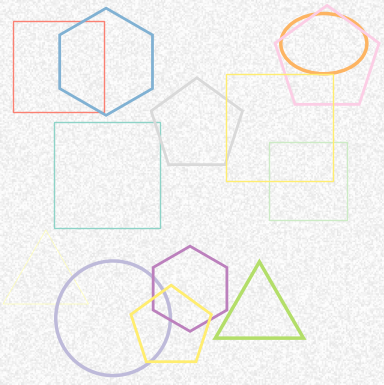[{"shape": "square", "thickness": 1, "radius": 0.69, "center": [0.278, 0.545]}, {"shape": "triangle", "thickness": 0.5, "radius": 0.64, "center": [0.119, 0.274]}, {"shape": "circle", "thickness": 2.5, "radius": 0.74, "center": [0.294, 0.173]}, {"shape": "square", "thickness": 1, "radius": 0.59, "center": [0.152, 0.828]}, {"shape": "hexagon", "thickness": 2, "radius": 0.7, "center": [0.276, 0.84]}, {"shape": "oval", "thickness": 2.5, "radius": 0.56, "center": [0.841, 0.887]}, {"shape": "triangle", "thickness": 2.5, "radius": 0.66, "center": [0.674, 0.188]}, {"shape": "pentagon", "thickness": 2, "radius": 0.71, "center": [0.85, 0.844]}, {"shape": "pentagon", "thickness": 2, "radius": 0.62, "center": [0.511, 0.673]}, {"shape": "hexagon", "thickness": 2, "radius": 0.55, "center": [0.494, 0.25]}, {"shape": "square", "thickness": 1, "radius": 0.51, "center": [0.799, 0.53]}, {"shape": "square", "thickness": 1, "radius": 0.69, "center": [0.726, 0.668]}, {"shape": "pentagon", "thickness": 2, "radius": 0.55, "center": [0.444, 0.149]}]